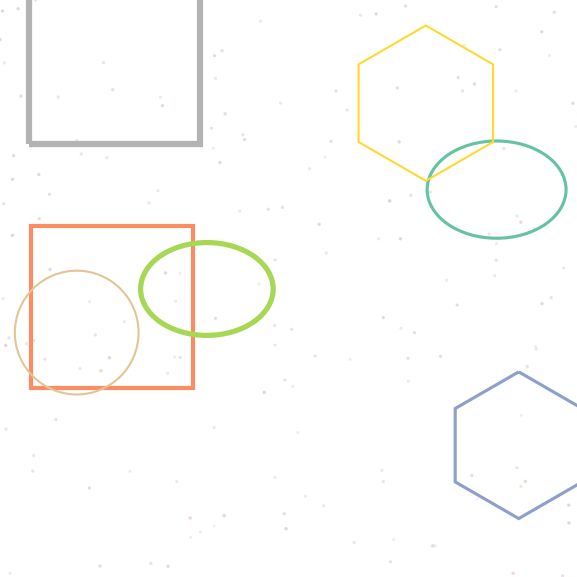[{"shape": "oval", "thickness": 1.5, "radius": 0.6, "center": [0.86, 0.671]}, {"shape": "square", "thickness": 2, "radius": 0.7, "center": [0.194, 0.467]}, {"shape": "hexagon", "thickness": 1.5, "radius": 0.64, "center": [0.898, 0.228]}, {"shape": "oval", "thickness": 2.5, "radius": 0.57, "center": [0.358, 0.499]}, {"shape": "hexagon", "thickness": 1, "radius": 0.67, "center": [0.737, 0.82]}, {"shape": "circle", "thickness": 1, "radius": 0.54, "center": [0.133, 0.423]}, {"shape": "square", "thickness": 3, "radius": 0.74, "center": [0.198, 0.899]}]